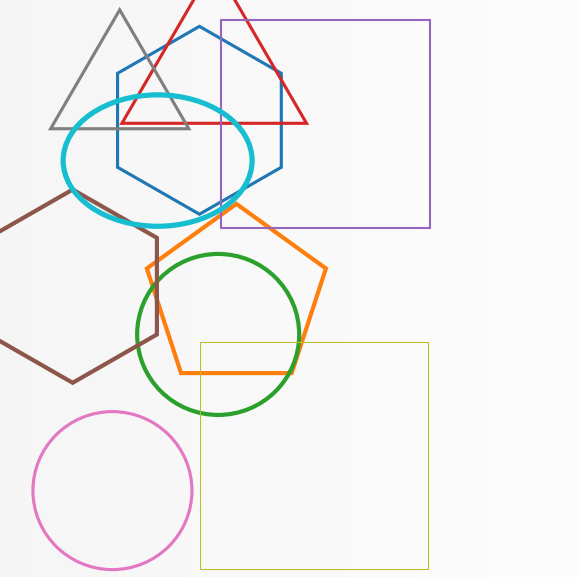[{"shape": "hexagon", "thickness": 1.5, "radius": 0.81, "center": [0.343, 0.791]}, {"shape": "pentagon", "thickness": 2, "radius": 0.81, "center": [0.407, 0.484]}, {"shape": "circle", "thickness": 2, "radius": 0.7, "center": [0.375, 0.42]}, {"shape": "triangle", "thickness": 1.5, "radius": 0.92, "center": [0.369, 0.877]}, {"shape": "square", "thickness": 1, "radius": 0.9, "center": [0.56, 0.785]}, {"shape": "hexagon", "thickness": 2, "radius": 0.84, "center": [0.125, 0.504]}, {"shape": "circle", "thickness": 1.5, "radius": 0.68, "center": [0.193, 0.15]}, {"shape": "triangle", "thickness": 1.5, "radius": 0.69, "center": [0.206, 0.845]}, {"shape": "square", "thickness": 0.5, "radius": 0.98, "center": [0.541, 0.21]}, {"shape": "oval", "thickness": 2.5, "radius": 0.81, "center": [0.271, 0.721]}]